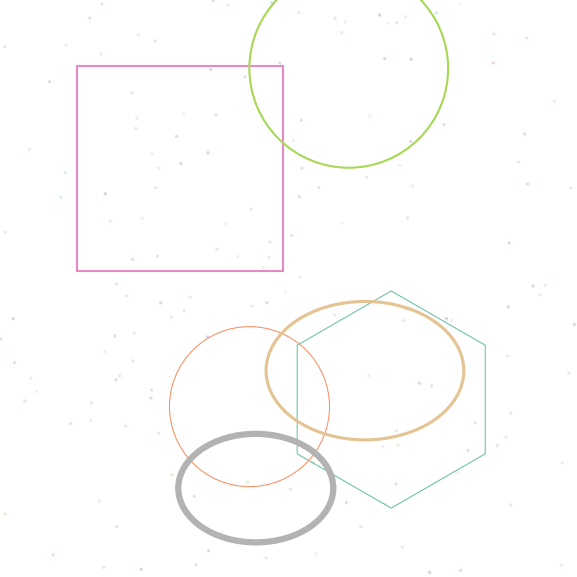[{"shape": "hexagon", "thickness": 0.5, "radius": 0.94, "center": [0.677, 0.307]}, {"shape": "circle", "thickness": 0.5, "radius": 0.69, "center": [0.432, 0.295]}, {"shape": "square", "thickness": 1, "radius": 0.89, "center": [0.312, 0.708]}, {"shape": "circle", "thickness": 1, "radius": 0.86, "center": [0.604, 0.881]}, {"shape": "oval", "thickness": 1.5, "radius": 0.86, "center": [0.632, 0.357]}, {"shape": "oval", "thickness": 3, "radius": 0.67, "center": [0.443, 0.154]}]